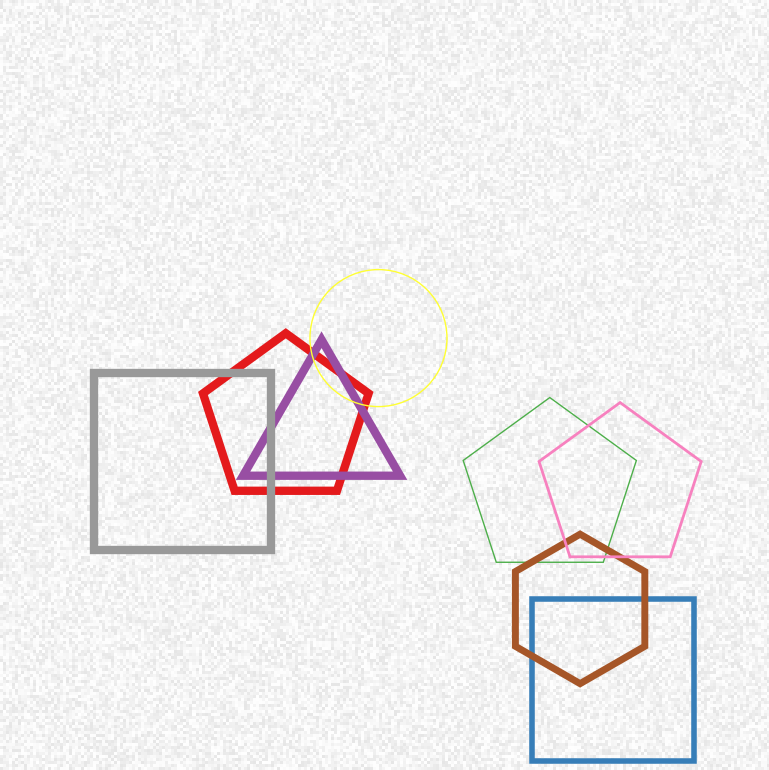[{"shape": "pentagon", "thickness": 3, "radius": 0.57, "center": [0.371, 0.454]}, {"shape": "square", "thickness": 2, "radius": 0.53, "center": [0.796, 0.117]}, {"shape": "pentagon", "thickness": 0.5, "radius": 0.59, "center": [0.714, 0.365]}, {"shape": "triangle", "thickness": 3, "radius": 0.59, "center": [0.418, 0.441]}, {"shape": "circle", "thickness": 0.5, "radius": 0.44, "center": [0.492, 0.561]}, {"shape": "hexagon", "thickness": 2.5, "radius": 0.49, "center": [0.753, 0.209]}, {"shape": "pentagon", "thickness": 1, "radius": 0.55, "center": [0.805, 0.366]}, {"shape": "square", "thickness": 3, "radius": 0.57, "center": [0.237, 0.401]}]